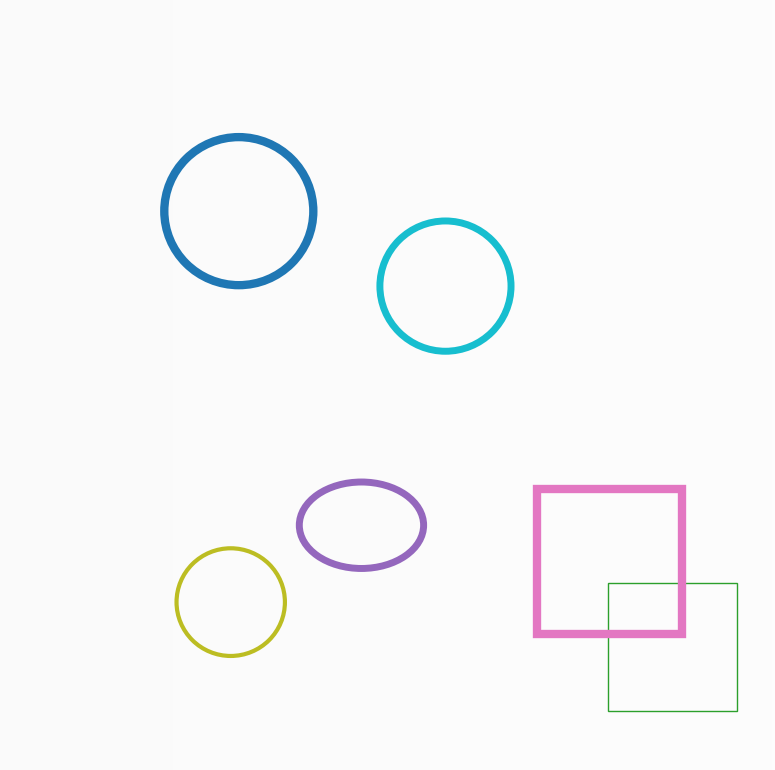[{"shape": "circle", "thickness": 3, "radius": 0.48, "center": [0.308, 0.726]}, {"shape": "square", "thickness": 0.5, "radius": 0.42, "center": [0.867, 0.16]}, {"shape": "oval", "thickness": 2.5, "radius": 0.4, "center": [0.466, 0.318]}, {"shape": "square", "thickness": 3, "radius": 0.47, "center": [0.786, 0.27]}, {"shape": "circle", "thickness": 1.5, "radius": 0.35, "center": [0.298, 0.218]}, {"shape": "circle", "thickness": 2.5, "radius": 0.42, "center": [0.575, 0.628]}]